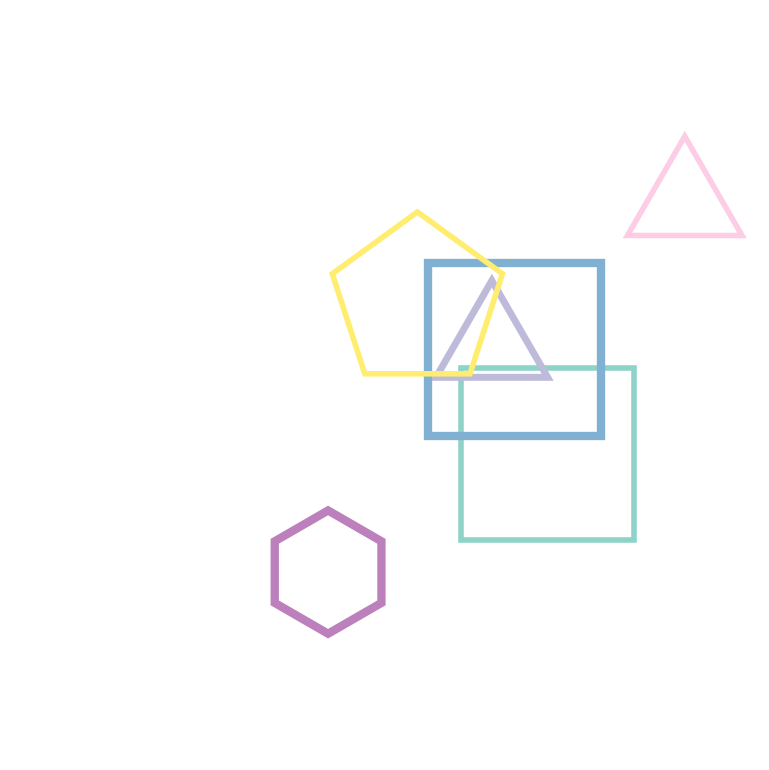[{"shape": "square", "thickness": 2, "radius": 0.56, "center": [0.711, 0.41]}, {"shape": "triangle", "thickness": 2.5, "radius": 0.42, "center": [0.639, 0.552]}, {"shape": "square", "thickness": 3, "radius": 0.56, "center": [0.668, 0.546]}, {"shape": "triangle", "thickness": 2, "radius": 0.43, "center": [0.889, 0.737]}, {"shape": "hexagon", "thickness": 3, "radius": 0.4, "center": [0.426, 0.257]}, {"shape": "pentagon", "thickness": 2, "radius": 0.58, "center": [0.542, 0.609]}]